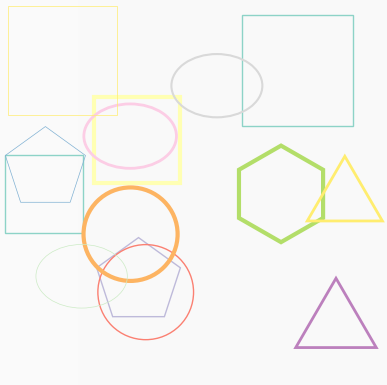[{"shape": "square", "thickness": 1, "radius": 0.51, "center": [0.114, 0.496]}, {"shape": "square", "thickness": 1, "radius": 0.72, "center": [0.768, 0.817]}, {"shape": "square", "thickness": 3, "radius": 0.55, "center": [0.353, 0.636]}, {"shape": "pentagon", "thickness": 1, "radius": 0.57, "center": [0.357, 0.269]}, {"shape": "circle", "thickness": 1, "radius": 0.62, "center": [0.376, 0.241]}, {"shape": "pentagon", "thickness": 0.5, "radius": 0.54, "center": [0.117, 0.563]}, {"shape": "circle", "thickness": 3, "radius": 0.61, "center": [0.337, 0.392]}, {"shape": "hexagon", "thickness": 3, "radius": 0.63, "center": [0.725, 0.496]}, {"shape": "oval", "thickness": 2, "radius": 0.6, "center": [0.336, 0.646]}, {"shape": "oval", "thickness": 1.5, "radius": 0.59, "center": [0.56, 0.777]}, {"shape": "triangle", "thickness": 2, "radius": 0.6, "center": [0.867, 0.157]}, {"shape": "oval", "thickness": 0.5, "radius": 0.59, "center": [0.211, 0.282]}, {"shape": "triangle", "thickness": 2, "radius": 0.56, "center": [0.89, 0.482]}, {"shape": "square", "thickness": 0.5, "radius": 0.71, "center": [0.161, 0.843]}]